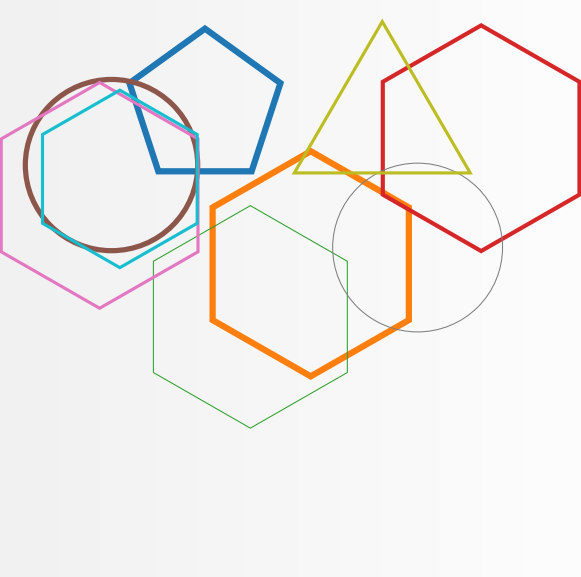[{"shape": "pentagon", "thickness": 3, "radius": 0.68, "center": [0.353, 0.813]}, {"shape": "hexagon", "thickness": 3, "radius": 0.97, "center": [0.535, 0.542]}, {"shape": "hexagon", "thickness": 0.5, "radius": 0.96, "center": [0.431, 0.45]}, {"shape": "hexagon", "thickness": 2, "radius": 0.98, "center": [0.828, 0.76]}, {"shape": "circle", "thickness": 2.5, "radius": 0.74, "center": [0.192, 0.713]}, {"shape": "hexagon", "thickness": 1.5, "radius": 0.98, "center": [0.171, 0.661]}, {"shape": "circle", "thickness": 0.5, "radius": 0.73, "center": [0.718, 0.571]}, {"shape": "triangle", "thickness": 1.5, "radius": 0.87, "center": [0.658, 0.787]}, {"shape": "hexagon", "thickness": 1.5, "radius": 0.77, "center": [0.206, 0.689]}]